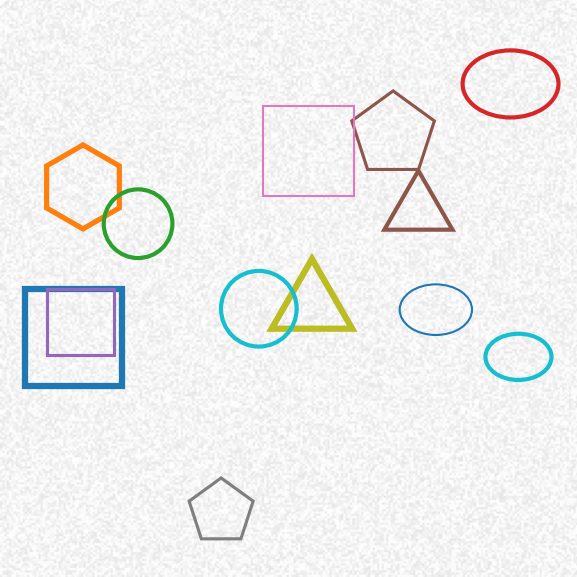[{"shape": "square", "thickness": 3, "radius": 0.42, "center": [0.127, 0.415]}, {"shape": "oval", "thickness": 1, "radius": 0.31, "center": [0.755, 0.463]}, {"shape": "hexagon", "thickness": 2.5, "radius": 0.36, "center": [0.144, 0.675]}, {"shape": "circle", "thickness": 2, "radius": 0.3, "center": [0.239, 0.612]}, {"shape": "oval", "thickness": 2, "radius": 0.42, "center": [0.884, 0.854]}, {"shape": "square", "thickness": 1.5, "radius": 0.29, "center": [0.139, 0.442]}, {"shape": "triangle", "thickness": 2, "radius": 0.34, "center": [0.725, 0.635]}, {"shape": "pentagon", "thickness": 1.5, "radius": 0.38, "center": [0.681, 0.767]}, {"shape": "square", "thickness": 1, "radius": 0.39, "center": [0.534, 0.737]}, {"shape": "pentagon", "thickness": 1.5, "radius": 0.29, "center": [0.383, 0.113]}, {"shape": "triangle", "thickness": 3, "radius": 0.4, "center": [0.54, 0.47]}, {"shape": "oval", "thickness": 2, "radius": 0.29, "center": [0.898, 0.381]}, {"shape": "circle", "thickness": 2, "radius": 0.33, "center": [0.448, 0.465]}]